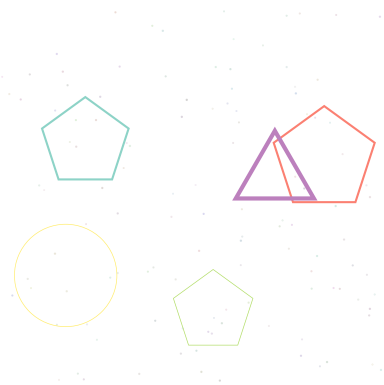[{"shape": "pentagon", "thickness": 1.5, "radius": 0.59, "center": [0.222, 0.63]}, {"shape": "pentagon", "thickness": 1.5, "radius": 0.69, "center": [0.842, 0.586]}, {"shape": "pentagon", "thickness": 0.5, "radius": 0.54, "center": [0.554, 0.191]}, {"shape": "triangle", "thickness": 3, "radius": 0.59, "center": [0.714, 0.543]}, {"shape": "circle", "thickness": 0.5, "radius": 0.66, "center": [0.171, 0.285]}]